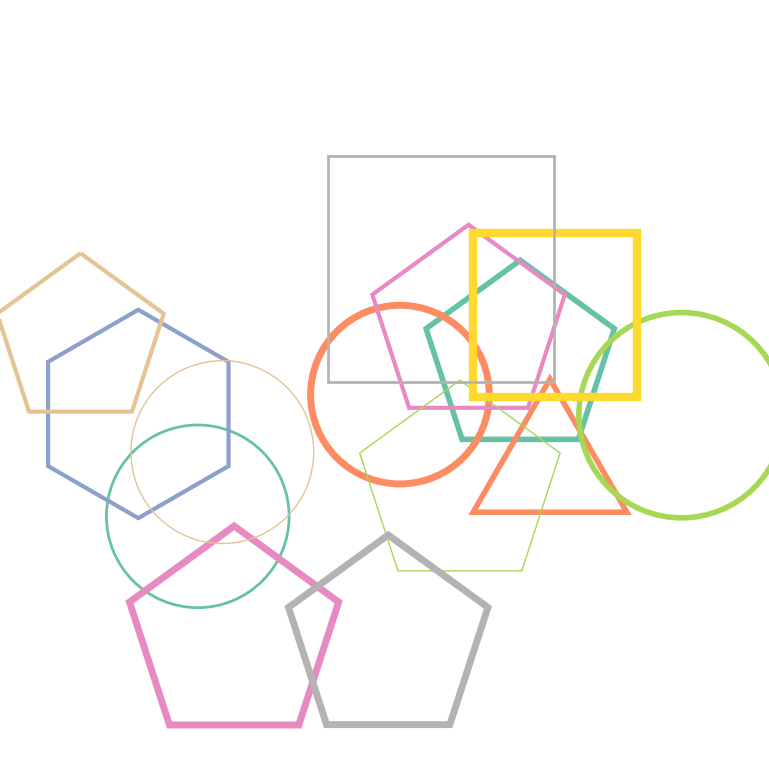[{"shape": "pentagon", "thickness": 2, "radius": 0.64, "center": [0.676, 0.533]}, {"shape": "circle", "thickness": 1, "radius": 0.59, "center": [0.257, 0.329]}, {"shape": "circle", "thickness": 2.5, "radius": 0.58, "center": [0.519, 0.488]}, {"shape": "triangle", "thickness": 2, "radius": 0.58, "center": [0.714, 0.392]}, {"shape": "hexagon", "thickness": 1.5, "radius": 0.68, "center": [0.18, 0.462]}, {"shape": "pentagon", "thickness": 1.5, "radius": 0.66, "center": [0.609, 0.577]}, {"shape": "pentagon", "thickness": 2.5, "radius": 0.71, "center": [0.304, 0.174]}, {"shape": "pentagon", "thickness": 0.5, "radius": 0.68, "center": [0.597, 0.369]}, {"shape": "circle", "thickness": 2, "radius": 0.67, "center": [0.885, 0.461]}, {"shape": "square", "thickness": 3, "radius": 0.53, "center": [0.721, 0.591]}, {"shape": "circle", "thickness": 0.5, "radius": 0.59, "center": [0.289, 0.413]}, {"shape": "pentagon", "thickness": 1.5, "radius": 0.57, "center": [0.105, 0.557]}, {"shape": "pentagon", "thickness": 2.5, "radius": 0.68, "center": [0.504, 0.169]}, {"shape": "square", "thickness": 1, "radius": 0.73, "center": [0.573, 0.651]}]